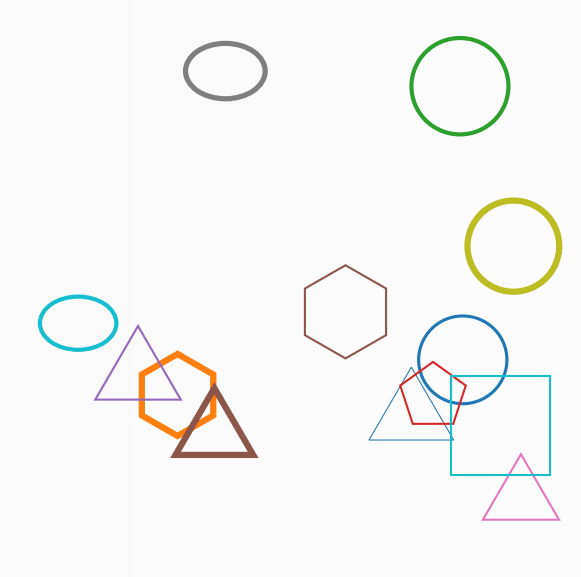[{"shape": "circle", "thickness": 1.5, "radius": 0.38, "center": [0.796, 0.376]}, {"shape": "triangle", "thickness": 0.5, "radius": 0.42, "center": [0.708, 0.279]}, {"shape": "hexagon", "thickness": 3, "radius": 0.35, "center": [0.305, 0.315]}, {"shape": "circle", "thickness": 2, "radius": 0.42, "center": [0.791, 0.85]}, {"shape": "pentagon", "thickness": 1, "radius": 0.3, "center": [0.745, 0.313]}, {"shape": "triangle", "thickness": 1, "radius": 0.42, "center": [0.237, 0.35]}, {"shape": "triangle", "thickness": 3, "radius": 0.39, "center": [0.369, 0.25]}, {"shape": "hexagon", "thickness": 1, "radius": 0.4, "center": [0.594, 0.459]}, {"shape": "triangle", "thickness": 1, "radius": 0.38, "center": [0.896, 0.137]}, {"shape": "oval", "thickness": 2.5, "radius": 0.34, "center": [0.388, 0.876]}, {"shape": "circle", "thickness": 3, "radius": 0.39, "center": [0.883, 0.573]}, {"shape": "oval", "thickness": 2, "radius": 0.33, "center": [0.134, 0.439]}, {"shape": "square", "thickness": 1, "radius": 0.43, "center": [0.862, 0.263]}]